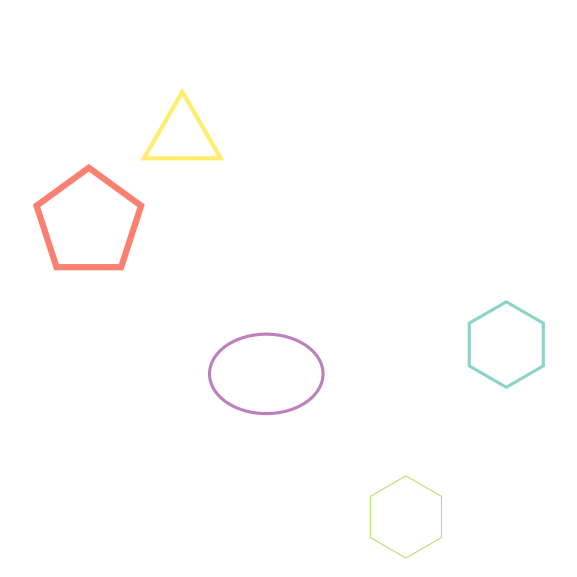[{"shape": "hexagon", "thickness": 1.5, "radius": 0.37, "center": [0.877, 0.403]}, {"shape": "pentagon", "thickness": 3, "radius": 0.48, "center": [0.154, 0.613]}, {"shape": "hexagon", "thickness": 0.5, "radius": 0.36, "center": [0.703, 0.104]}, {"shape": "oval", "thickness": 1.5, "radius": 0.49, "center": [0.461, 0.352]}, {"shape": "triangle", "thickness": 2, "radius": 0.38, "center": [0.316, 0.763]}]